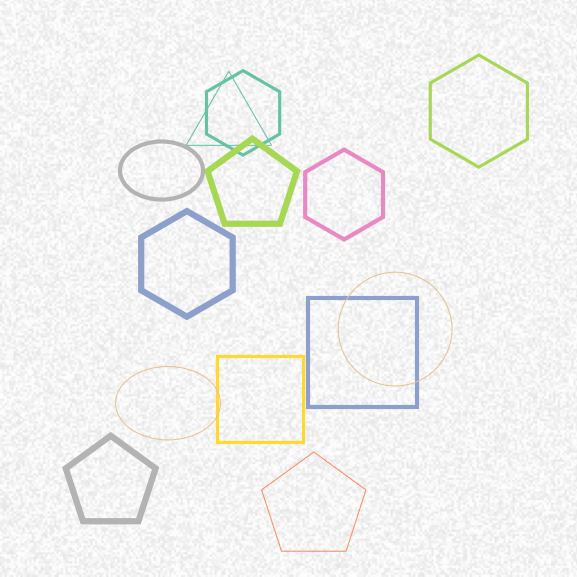[{"shape": "triangle", "thickness": 0.5, "radius": 0.43, "center": [0.396, 0.79]}, {"shape": "hexagon", "thickness": 1.5, "radius": 0.37, "center": [0.421, 0.804]}, {"shape": "pentagon", "thickness": 0.5, "radius": 0.48, "center": [0.543, 0.121]}, {"shape": "hexagon", "thickness": 3, "radius": 0.46, "center": [0.324, 0.542]}, {"shape": "square", "thickness": 2, "radius": 0.47, "center": [0.627, 0.389]}, {"shape": "hexagon", "thickness": 2, "radius": 0.39, "center": [0.596, 0.662]}, {"shape": "hexagon", "thickness": 1.5, "radius": 0.49, "center": [0.829, 0.807]}, {"shape": "pentagon", "thickness": 3, "radius": 0.41, "center": [0.437, 0.678]}, {"shape": "square", "thickness": 1.5, "radius": 0.37, "center": [0.45, 0.308]}, {"shape": "oval", "thickness": 0.5, "radius": 0.45, "center": [0.291, 0.301]}, {"shape": "circle", "thickness": 0.5, "radius": 0.49, "center": [0.684, 0.429]}, {"shape": "oval", "thickness": 2, "radius": 0.36, "center": [0.28, 0.704]}, {"shape": "pentagon", "thickness": 3, "radius": 0.41, "center": [0.192, 0.163]}]